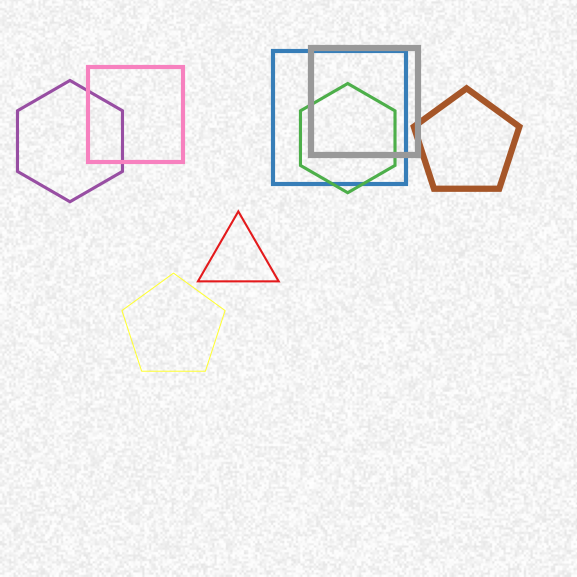[{"shape": "triangle", "thickness": 1, "radius": 0.4, "center": [0.413, 0.552]}, {"shape": "square", "thickness": 2, "radius": 0.58, "center": [0.587, 0.796]}, {"shape": "hexagon", "thickness": 1.5, "radius": 0.47, "center": [0.602, 0.76]}, {"shape": "hexagon", "thickness": 1.5, "radius": 0.52, "center": [0.121, 0.755]}, {"shape": "pentagon", "thickness": 0.5, "radius": 0.47, "center": [0.3, 0.432]}, {"shape": "pentagon", "thickness": 3, "radius": 0.48, "center": [0.808, 0.75]}, {"shape": "square", "thickness": 2, "radius": 0.41, "center": [0.235, 0.801]}, {"shape": "square", "thickness": 3, "radius": 0.46, "center": [0.632, 0.824]}]